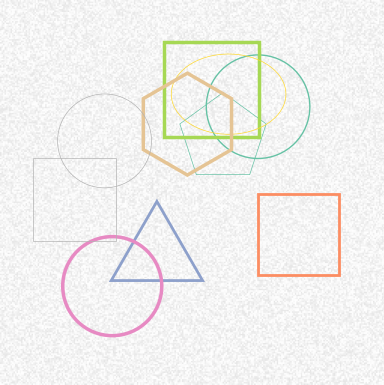[{"shape": "circle", "thickness": 1, "radius": 0.67, "center": [0.67, 0.723]}, {"shape": "pentagon", "thickness": 0.5, "radius": 0.59, "center": [0.579, 0.642]}, {"shape": "square", "thickness": 2, "radius": 0.52, "center": [0.775, 0.392]}, {"shape": "triangle", "thickness": 2, "radius": 0.69, "center": [0.408, 0.34]}, {"shape": "circle", "thickness": 2.5, "radius": 0.64, "center": [0.292, 0.257]}, {"shape": "square", "thickness": 2.5, "radius": 0.62, "center": [0.549, 0.767]}, {"shape": "oval", "thickness": 0.5, "radius": 0.74, "center": [0.594, 0.755]}, {"shape": "hexagon", "thickness": 2.5, "radius": 0.66, "center": [0.487, 0.678]}, {"shape": "circle", "thickness": 0.5, "radius": 0.61, "center": [0.272, 0.634]}, {"shape": "square", "thickness": 0.5, "radius": 0.54, "center": [0.193, 0.482]}]